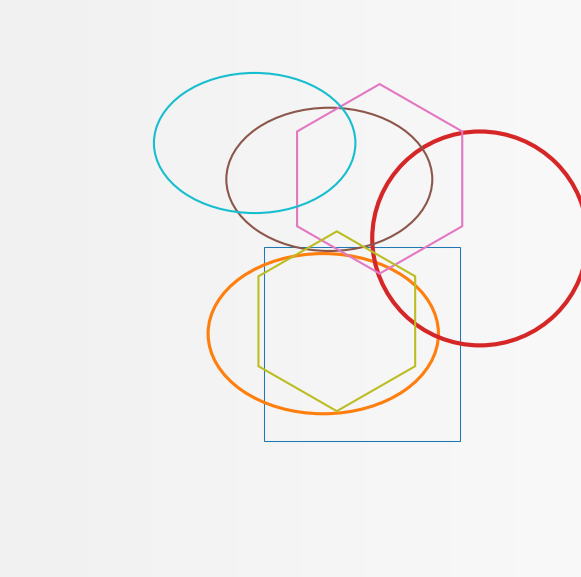[{"shape": "square", "thickness": 0.5, "radius": 0.84, "center": [0.623, 0.403]}, {"shape": "oval", "thickness": 1.5, "radius": 0.99, "center": [0.556, 0.421]}, {"shape": "circle", "thickness": 2, "radius": 0.93, "center": [0.826, 0.586]}, {"shape": "oval", "thickness": 1, "radius": 0.89, "center": [0.567, 0.689]}, {"shape": "hexagon", "thickness": 1, "radius": 0.82, "center": [0.653, 0.689]}, {"shape": "hexagon", "thickness": 1, "radius": 0.78, "center": [0.579, 0.443]}, {"shape": "oval", "thickness": 1, "radius": 0.87, "center": [0.438, 0.752]}]